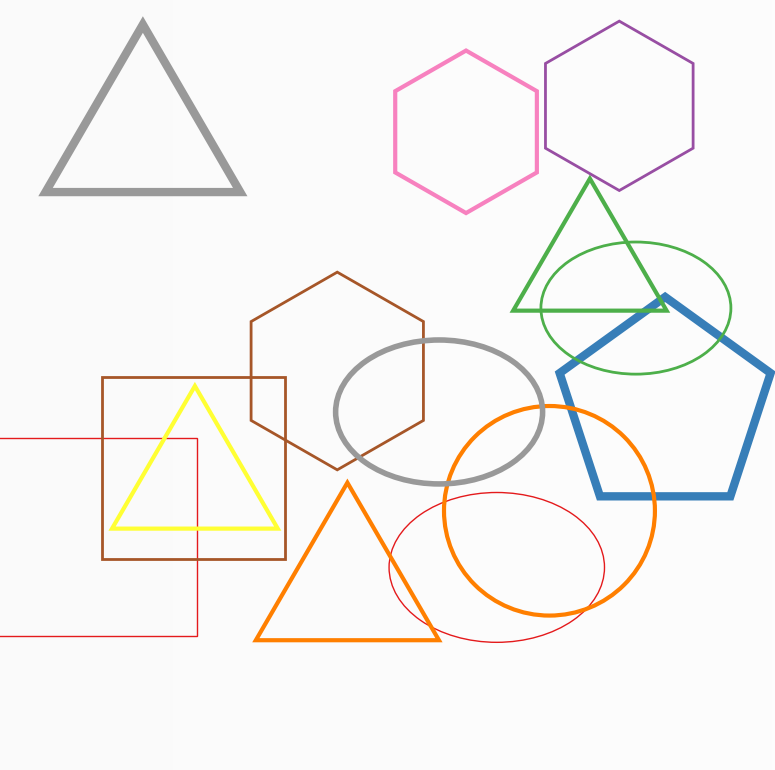[{"shape": "oval", "thickness": 0.5, "radius": 0.69, "center": [0.641, 0.263]}, {"shape": "square", "thickness": 0.5, "radius": 0.64, "center": [0.126, 0.303]}, {"shape": "pentagon", "thickness": 3, "radius": 0.72, "center": [0.858, 0.471]}, {"shape": "oval", "thickness": 1, "radius": 0.61, "center": [0.821, 0.6]}, {"shape": "triangle", "thickness": 1.5, "radius": 0.57, "center": [0.761, 0.654]}, {"shape": "hexagon", "thickness": 1, "radius": 0.55, "center": [0.799, 0.863]}, {"shape": "circle", "thickness": 1.5, "radius": 0.68, "center": [0.709, 0.337]}, {"shape": "triangle", "thickness": 1.5, "radius": 0.68, "center": [0.448, 0.237]}, {"shape": "triangle", "thickness": 1.5, "radius": 0.62, "center": [0.251, 0.375]}, {"shape": "square", "thickness": 1, "radius": 0.59, "center": [0.25, 0.392]}, {"shape": "hexagon", "thickness": 1, "radius": 0.64, "center": [0.435, 0.518]}, {"shape": "hexagon", "thickness": 1.5, "radius": 0.53, "center": [0.601, 0.829]}, {"shape": "triangle", "thickness": 3, "radius": 0.73, "center": [0.184, 0.823]}, {"shape": "oval", "thickness": 2, "radius": 0.67, "center": [0.567, 0.465]}]